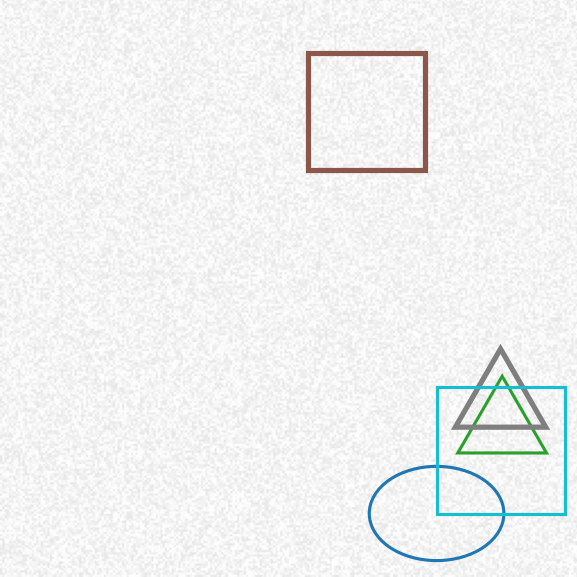[{"shape": "oval", "thickness": 1.5, "radius": 0.58, "center": [0.756, 0.11]}, {"shape": "triangle", "thickness": 1.5, "radius": 0.44, "center": [0.87, 0.259]}, {"shape": "square", "thickness": 2.5, "radius": 0.51, "center": [0.635, 0.806]}, {"shape": "triangle", "thickness": 2.5, "radius": 0.45, "center": [0.867, 0.305]}, {"shape": "square", "thickness": 1.5, "radius": 0.55, "center": [0.868, 0.219]}]